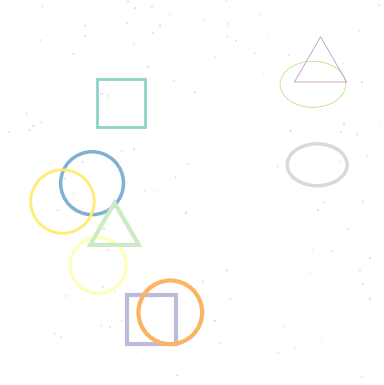[{"shape": "square", "thickness": 2, "radius": 0.31, "center": [0.313, 0.733]}, {"shape": "circle", "thickness": 2, "radius": 0.36, "center": [0.255, 0.311]}, {"shape": "square", "thickness": 3, "radius": 0.32, "center": [0.394, 0.169]}, {"shape": "circle", "thickness": 2.5, "radius": 0.41, "center": [0.239, 0.524]}, {"shape": "circle", "thickness": 3, "radius": 0.41, "center": [0.442, 0.189]}, {"shape": "oval", "thickness": 0.5, "radius": 0.43, "center": [0.813, 0.781]}, {"shape": "oval", "thickness": 2.5, "radius": 0.39, "center": [0.824, 0.572]}, {"shape": "triangle", "thickness": 0.5, "radius": 0.39, "center": [0.833, 0.826]}, {"shape": "triangle", "thickness": 3, "radius": 0.37, "center": [0.297, 0.4]}, {"shape": "circle", "thickness": 2, "radius": 0.41, "center": [0.162, 0.476]}]